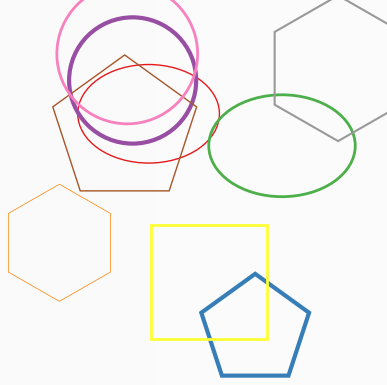[{"shape": "oval", "thickness": 1, "radius": 0.91, "center": [0.383, 0.704]}, {"shape": "pentagon", "thickness": 3, "radius": 0.73, "center": [0.659, 0.143]}, {"shape": "oval", "thickness": 2, "radius": 0.95, "center": [0.728, 0.621]}, {"shape": "circle", "thickness": 3, "radius": 0.82, "center": [0.342, 0.791]}, {"shape": "hexagon", "thickness": 0.5, "radius": 0.76, "center": [0.153, 0.369]}, {"shape": "square", "thickness": 2, "radius": 0.75, "center": [0.54, 0.268]}, {"shape": "pentagon", "thickness": 1, "radius": 0.98, "center": [0.322, 0.662]}, {"shape": "circle", "thickness": 2, "radius": 0.91, "center": [0.328, 0.86]}, {"shape": "hexagon", "thickness": 1.5, "radius": 0.95, "center": [0.873, 0.823]}]